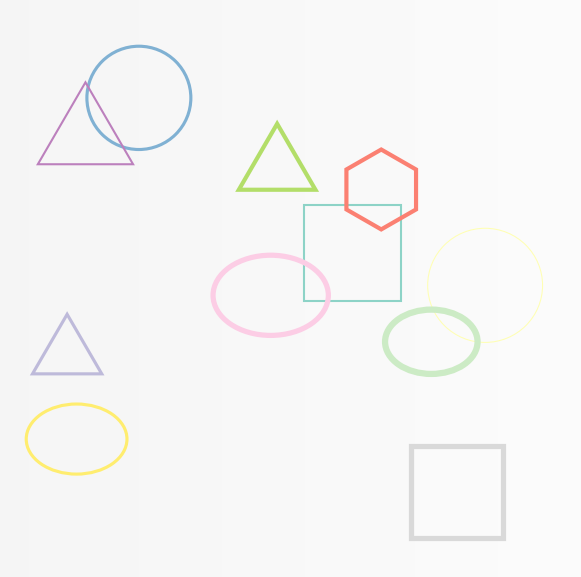[{"shape": "square", "thickness": 1, "radius": 0.42, "center": [0.606, 0.561]}, {"shape": "circle", "thickness": 0.5, "radius": 0.49, "center": [0.835, 0.505]}, {"shape": "triangle", "thickness": 1.5, "radius": 0.34, "center": [0.115, 0.386]}, {"shape": "hexagon", "thickness": 2, "radius": 0.35, "center": [0.656, 0.671]}, {"shape": "circle", "thickness": 1.5, "radius": 0.45, "center": [0.239, 0.83]}, {"shape": "triangle", "thickness": 2, "radius": 0.38, "center": [0.477, 0.709]}, {"shape": "oval", "thickness": 2.5, "radius": 0.5, "center": [0.466, 0.488]}, {"shape": "square", "thickness": 2.5, "radius": 0.4, "center": [0.786, 0.147]}, {"shape": "triangle", "thickness": 1, "radius": 0.47, "center": [0.147, 0.762]}, {"shape": "oval", "thickness": 3, "radius": 0.4, "center": [0.742, 0.407]}, {"shape": "oval", "thickness": 1.5, "radius": 0.43, "center": [0.132, 0.239]}]